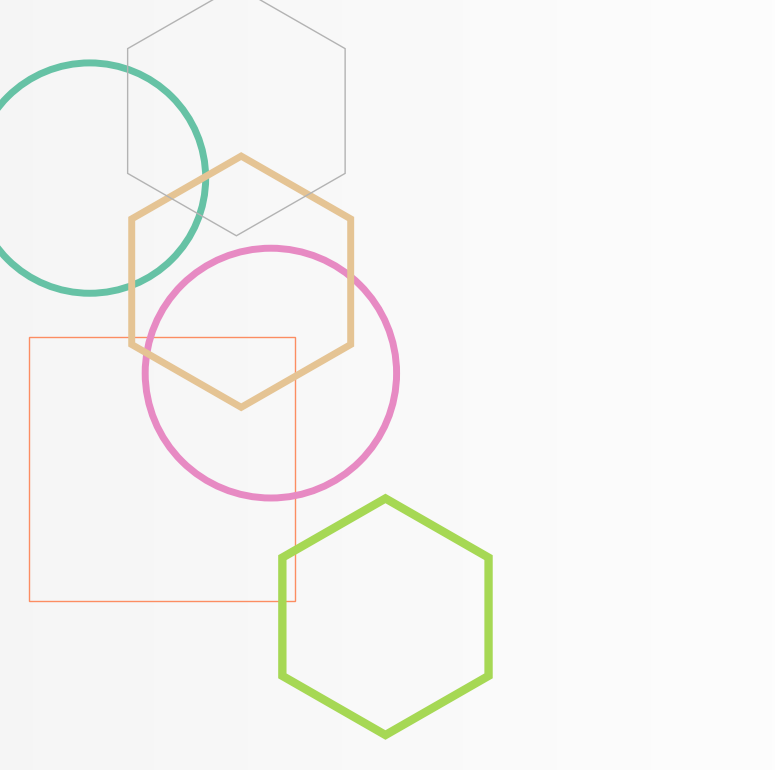[{"shape": "circle", "thickness": 2.5, "radius": 0.75, "center": [0.116, 0.769]}, {"shape": "square", "thickness": 0.5, "radius": 0.86, "center": [0.209, 0.391]}, {"shape": "circle", "thickness": 2.5, "radius": 0.81, "center": [0.35, 0.515]}, {"shape": "hexagon", "thickness": 3, "radius": 0.77, "center": [0.497, 0.199]}, {"shape": "hexagon", "thickness": 2.5, "radius": 0.82, "center": [0.311, 0.634]}, {"shape": "hexagon", "thickness": 0.5, "radius": 0.81, "center": [0.305, 0.856]}]